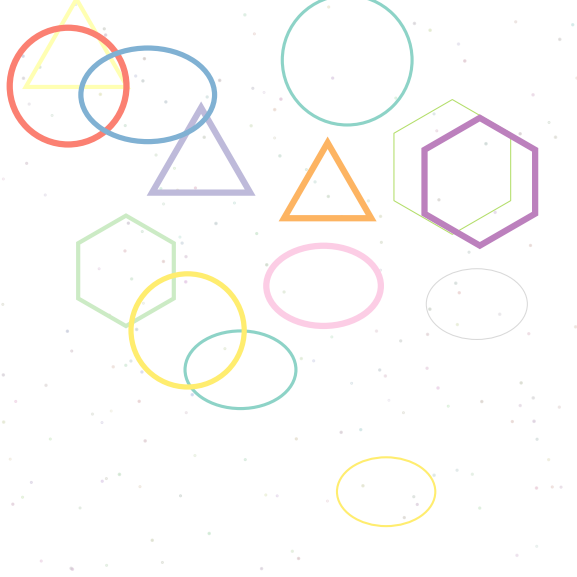[{"shape": "circle", "thickness": 1.5, "radius": 0.56, "center": [0.601, 0.895]}, {"shape": "oval", "thickness": 1.5, "radius": 0.48, "center": [0.416, 0.359]}, {"shape": "triangle", "thickness": 2, "radius": 0.51, "center": [0.132, 0.899]}, {"shape": "triangle", "thickness": 3, "radius": 0.49, "center": [0.348, 0.715]}, {"shape": "circle", "thickness": 3, "radius": 0.51, "center": [0.118, 0.85]}, {"shape": "oval", "thickness": 2.5, "radius": 0.58, "center": [0.256, 0.835]}, {"shape": "triangle", "thickness": 3, "radius": 0.44, "center": [0.567, 0.665]}, {"shape": "hexagon", "thickness": 0.5, "radius": 0.58, "center": [0.783, 0.71]}, {"shape": "oval", "thickness": 3, "radius": 0.5, "center": [0.56, 0.504]}, {"shape": "oval", "thickness": 0.5, "radius": 0.44, "center": [0.826, 0.473]}, {"shape": "hexagon", "thickness": 3, "radius": 0.55, "center": [0.831, 0.684]}, {"shape": "hexagon", "thickness": 2, "radius": 0.48, "center": [0.218, 0.53]}, {"shape": "oval", "thickness": 1, "radius": 0.43, "center": [0.669, 0.148]}, {"shape": "circle", "thickness": 2.5, "radius": 0.49, "center": [0.325, 0.427]}]